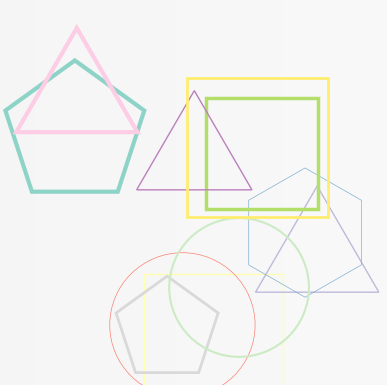[{"shape": "pentagon", "thickness": 3, "radius": 0.94, "center": [0.193, 0.655]}, {"shape": "square", "thickness": 1, "radius": 0.9, "center": [0.552, 0.109]}, {"shape": "triangle", "thickness": 1, "radius": 0.92, "center": [0.819, 0.333]}, {"shape": "circle", "thickness": 0.5, "radius": 0.94, "center": [0.471, 0.156]}, {"shape": "hexagon", "thickness": 0.5, "radius": 0.84, "center": [0.787, 0.396]}, {"shape": "square", "thickness": 2.5, "radius": 0.72, "center": [0.677, 0.601]}, {"shape": "triangle", "thickness": 3, "radius": 0.9, "center": [0.198, 0.747]}, {"shape": "pentagon", "thickness": 2, "radius": 0.69, "center": [0.431, 0.144]}, {"shape": "triangle", "thickness": 1, "radius": 0.86, "center": [0.501, 0.593]}, {"shape": "circle", "thickness": 1.5, "radius": 0.9, "center": [0.617, 0.253]}, {"shape": "square", "thickness": 2, "radius": 0.91, "center": [0.665, 0.617]}]